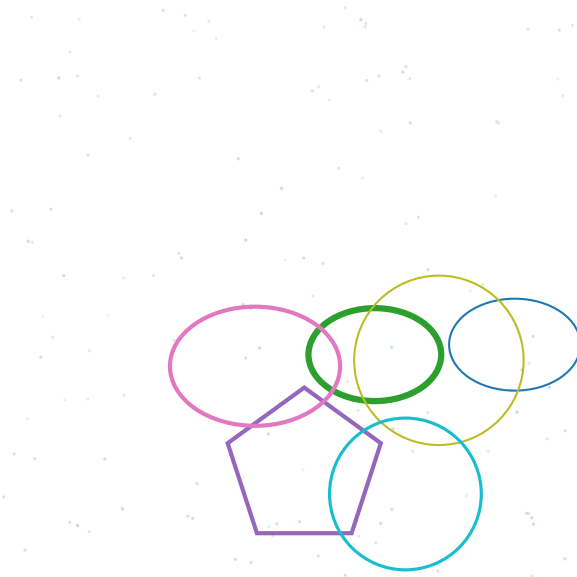[{"shape": "oval", "thickness": 1, "radius": 0.57, "center": [0.891, 0.402]}, {"shape": "oval", "thickness": 3, "radius": 0.57, "center": [0.649, 0.385]}, {"shape": "pentagon", "thickness": 2, "radius": 0.7, "center": [0.527, 0.189]}, {"shape": "oval", "thickness": 2, "radius": 0.74, "center": [0.442, 0.365]}, {"shape": "circle", "thickness": 1, "radius": 0.73, "center": [0.76, 0.375]}, {"shape": "circle", "thickness": 1.5, "radius": 0.66, "center": [0.702, 0.144]}]